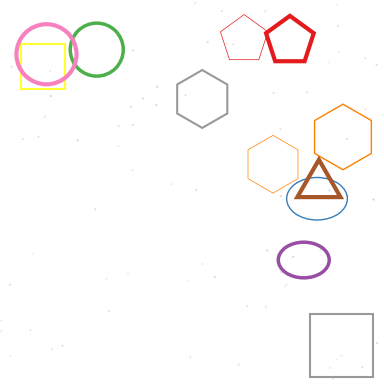[{"shape": "pentagon", "thickness": 0.5, "radius": 0.32, "center": [0.634, 0.897]}, {"shape": "pentagon", "thickness": 3, "radius": 0.33, "center": [0.753, 0.894]}, {"shape": "oval", "thickness": 1, "radius": 0.39, "center": [0.823, 0.484]}, {"shape": "circle", "thickness": 2.5, "radius": 0.34, "center": [0.251, 0.871]}, {"shape": "oval", "thickness": 2.5, "radius": 0.33, "center": [0.789, 0.325]}, {"shape": "hexagon", "thickness": 1, "radius": 0.43, "center": [0.891, 0.644]}, {"shape": "hexagon", "thickness": 0.5, "radius": 0.37, "center": [0.709, 0.573]}, {"shape": "square", "thickness": 1.5, "radius": 0.29, "center": [0.111, 0.827]}, {"shape": "triangle", "thickness": 3, "radius": 0.32, "center": [0.828, 0.52]}, {"shape": "circle", "thickness": 3, "radius": 0.39, "center": [0.121, 0.859]}, {"shape": "hexagon", "thickness": 1.5, "radius": 0.38, "center": [0.525, 0.743]}, {"shape": "square", "thickness": 1.5, "radius": 0.41, "center": [0.886, 0.103]}]